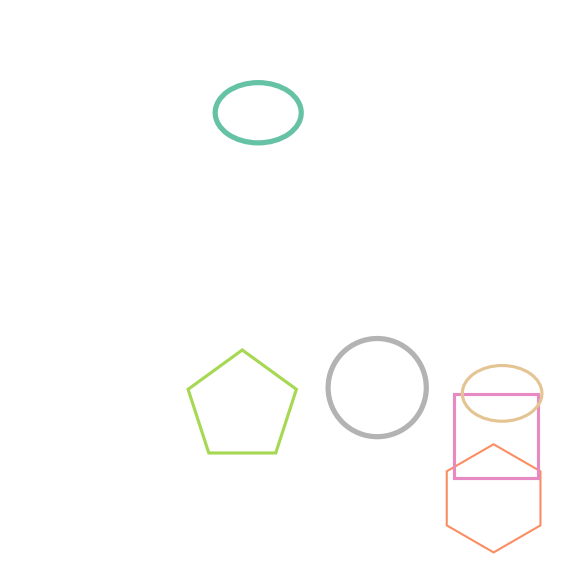[{"shape": "oval", "thickness": 2.5, "radius": 0.37, "center": [0.447, 0.804]}, {"shape": "hexagon", "thickness": 1, "radius": 0.47, "center": [0.855, 0.136]}, {"shape": "square", "thickness": 1.5, "radius": 0.36, "center": [0.859, 0.245]}, {"shape": "pentagon", "thickness": 1.5, "radius": 0.49, "center": [0.419, 0.294]}, {"shape": "oval", "thickness": 1.5, "radius": 0.34, "center": [0.869, 0.318]}, {"shape": "circle", "thickness": 2.5, "radius": 0.43, "center": [0.653, 0.328]}]